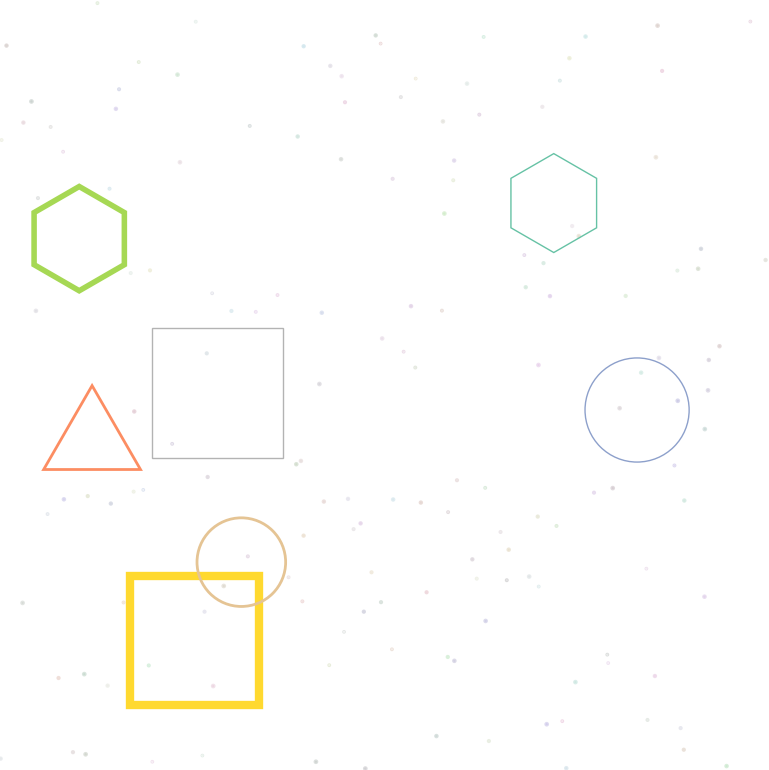[{"shape": "hexagon", "thickness": 0.5, "radius": 0.32, "center": [0.719, 0.736]}, {"shape": "triangle", "thickness": 1, "radius": 0.36, "center": [0.12, 0.427]}, {"shape": "circle", "thickness": 0.5, "radius": 0.34, "center": [0.827, 0.468]}, {"shape": "hexagon", "thickness": 2, "radius": 0.34, "center": [0.103, 0.69]}, {"shape": "square", "thickness": 3, "radius": 0.42, "center": [0.253, 0.168]}, {"shape": "circle", "thickness": 1, "radius": 0.29, "center": [0.313, 0.27]}, {"shape": "square", "thickness": 0.5, "radius": 0.42, "center": [0.283, 0.49]}]